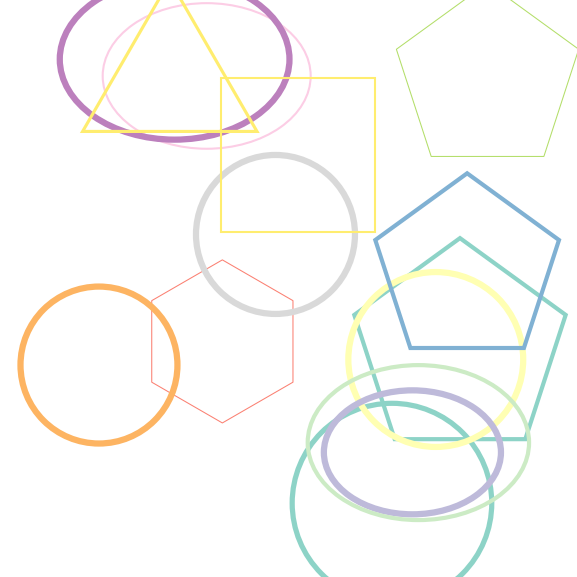[{"shape": "circle", "thickness": 2.5, "radius": 0.86, "center": [0.679, 0.128]}, {"shape": "pentagon", "thickness": 2, "radius": 0.96, "center": [0.797, 0.394]}, {"shape": "circle", "thickness": 3, "radius": 0.76, "center": [0.755, 0.377]}, {"shape": "oval", "thickness": 3, "radius": 0.77, "center": [0.714, 0.216]}, {"shape": "hexagon", "thickness": 0.5, "radius": 0.71, "center": [0.385, 0.408]}, {"shape": "pentagon", "thickness": 2, "radius": 0.84, "center": [0.809, 0.532]}, {"shape": "circle", "thickness": 3, "radius": 0.68, "center": [0.171, 0.367]}, {"shape": "pentagon", "thickness": 0.5, "radius": 0.83, "center": [0.844, 0.863]}, {"shape": "oval", "thickness": 1, "radius": 0.9, "center": [0.358, 0.868]}, {"shape": "circle", "thickness": 3, "radius": 0.69, "center": [0.477, 0.593]}, {"shape": "oval", "thickness": 3, "radius": 0.99, "center": [0.302, 0.897]}, {"shape": "oval", "thickness": 2, "radius": 0.96, "center": [0.724, 0.233]}, {"shape": "square", "thickness": 1, "radius": 0.67, "center": [0.517, 0.731]}, {"shape": "triangle", "thickness": 1.5, "radius": 0.87, "center": [0.294, 0.859]}]